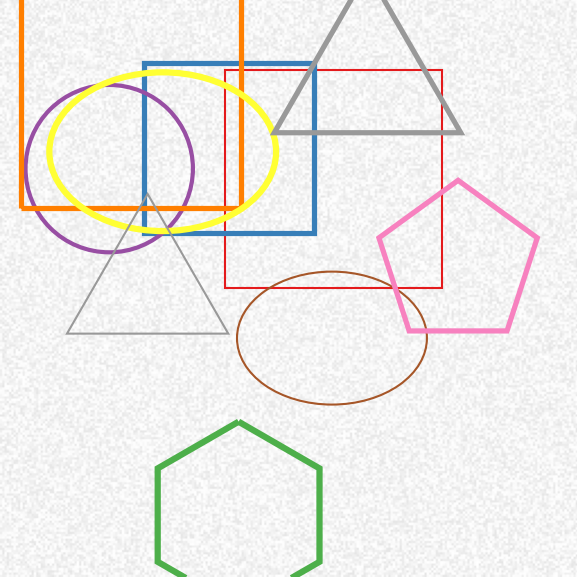[{"shape": "square", "thickness": 1, "radius": 0.94, "center": [0.578, 0.689]}, {"shape": "square", "thickness": 2.5, "radius": 0.74, "center": [0.396, 0.743]}, {"shape": "hexagon", "thickness": 3, "radius": 0.81, "center": [0.413, 0.107]}, {"shape": "circle", "thickness": 2, "radius": 0.72, "center": [0.189, 0.707]}, {"shape": "square", "thickness": 2.5, "radius": 0.95, "center": [0.227, 0.83]}, {"shape": "oval", "thickness": 3, "radius": 0.98, "center": [0.282, 0.736]}, {"shape": "oval", "thickness": 1, "radius": 0.82, "center": [0.575, 0.414]}, {"shape": "pentagon", "thickness": 2.5, "radius": 0.72, "center": [0.793, 0.543]}, {"shape": "triangle", "thickness": 2.5, "radius": 0.93, "center": [0.636, 0.862]}, {"shape": "triangle", "thickness": 1, "radius": 0.81, "center": [0.256, 0.502]}]